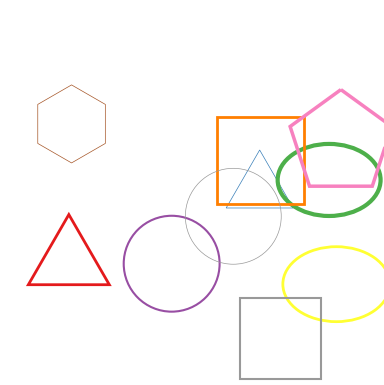[{"shape": "triangle", "thickness": 2, "radius": 0.61, "center": [0.179, 0.321]}, {"shape": "triangle", "thickness": 0.5, "radius": 0.5, "center": [0.674, 0.51]}, {"shape": "oval", "thickness": 3, "radius": 0.67, "center": [0.855, 0.533]}, {"shape": "circle", "thickness": 1.5, "radius": 0.62, "center": [0.446, 0.315]}, {"shape": "square", "thickness": 2, "radius": 0.56, "center": [0.677, 0.583]}, {"shape": "oval", "thickness": 2, "radius": 0.7, "center": [0.874, 0.262]}, {"shape": "hexagon", "thickness": 0.5, "radius": 0.51, "center": [0.186, 0.678]}, {"shape": "pentagon", "thickness": 2.5, "radius": 0.69, "center": [0.885, 0.629]}, {"shape": "square", "thickness": 1.5, "radius": 0.53, "center": [0.729, 0.121]}, {"shape": "circle", "thickness": 0.5, "radius": 0.62, "center": [0.606, 0.438]}]